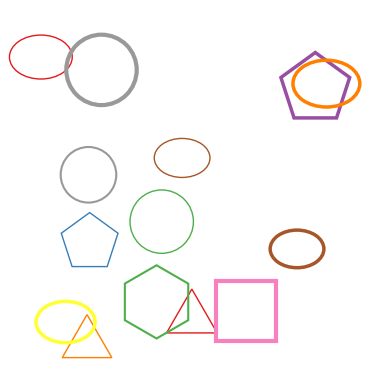[{"shape": "oval", "thickness": 1, "radius": 0.41, "center": [0.106, 0.852]}, {"shape": "triangle", "thickness": 1, "radius": 0.38, "center": [0.498, 0.173]}, {"shape": "pentagon", "thickness": 1, "radius": 0.39, "center": [0.233, 0.37]}, {"shape": "hexagon", "thickness": 1.5, "radius": 0.48, "center": [0.407, 0.216]}, {"shape": "circle", "thickness": 1, "radius": 0.41, "center": [0.42, 0.424]}, {"shape": "pentagon", "thickness": 2.5, "radius": 0.47, "center": [0.819, 0.77]}, {"shape": "triangle", "thickness": 1, "radius": 0.37, "center": [0.226, 0.108]}, {"shape": "oval", "thickness": 2.5, "radius": 0.43, "center": [0.848, 0.783]}, {"shape": "oval", "thickness": 2.5, "radius": 0.38, "center": [0.17, 0.164]}, {"shape": "oval", "thickness": 2.5, "radius": 0.35, "center": [0.771, 0.353]}, {"shape": "oval", "thickness": 1, "radius": 0.36, "center": [0.473, 0.59]}, {"shape": "square", "thickness": 3, "radius": 0.39, "center": [0.639, 0.192]}, {"shape": "circle", "thickness": 3, "radius": 0.46, "center": [0.264, 0.818]}, {"shape": "circle", "thickness": 1.5, "radius": 0.36, "center": [0.23, 0.546]}]